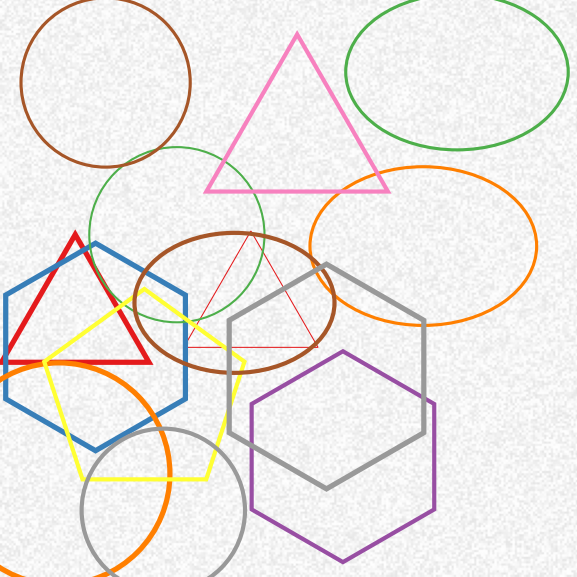[{"shape": "triangle", "thickness": 0.5, "radius": 0.67, "center": [0.434, 0.465]}, {"shape": "triangle", "thickness": 2.5, "radius": 0.74, "center": [0.13, 0.446]}, {"shape": "hexagon", "thickness": 2.5, "radius": 0.9, "center": [0.165, 0.398]}, {"shape": "oval", "thickness": 1.5, "radius": 0.96, "center": [0.791, 0.874]}, {"shape": "circle", "thickness": 1, "radius": 0.76, "center": [0.306, 0.593]}, {"shape": "hexagon", "thickness": 2, "radius": 0.91, "center": [0.594, 0.208]}, {"shape": "oval", "thickness": 1.5, "radius": 0.98, "center": [0.733, 0.573]}, {"shape": "circle", "thickness": 2.5, "radius": 0.96, "center": [0.102, 0.179]}, {"shape": "pentagon", "thickness": 2, "radius": 0.91, "center": [0.25, 0.317]}, {"shape": "circle", "thickness": 1.5, "radius": 0.73, "center": [0.183, 0.856]}, {"shape": "oval", "thickness": 2, "radius": 0.87, "center": [0.406, 0.475]}, {"shape": "triangle", "thickness": 2, "radius": 0.91, "center": [0.515, 0.758]}, {"shape": "hexagon", "thickness": 2.5, "radius": 0.97, "center": [0.565, 0.347]}, {"shape": "circle", "thickness": 2, "radius": 0.71, "center": [0.283, 0.115]}]